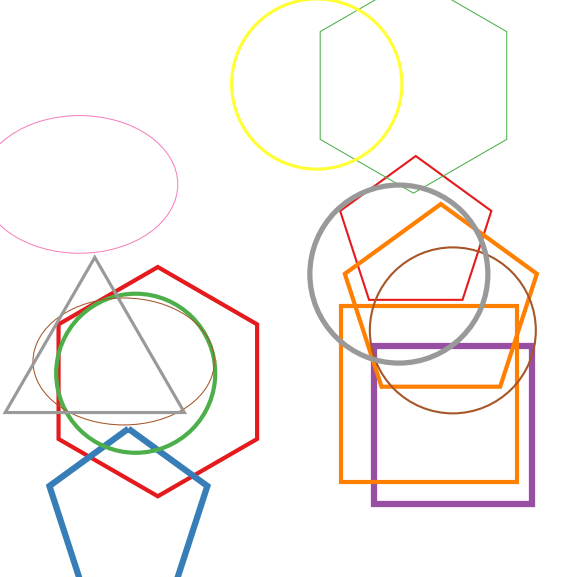[{"shape": "hexagon", "thickness": 2, "radius": 0.99, "center": [0.273, 0.338]}, {"shape": "pentagon", "thickness": 1, "radius": 0.69, "center": [0.72, 0.591]}, {"shape": "pentagon", "thickness": 3, "radius": 0.72, "center": [0.222, 0.113]}, {"shape": "hexagon", "thickness": 0.5, "radius": 0.93, "center": [0.716, 0.851]}, {"shape": "circle", "thickness": 2, "radius": 0.69, "center": [0.235, 0.353]}, {"shape": "square", "thickness": 3, "radius": 0.68, "center": [0.785, 0.263]}, {"shape": "square", "thickness": 2, "radius": 0.76, "center": [0.743, 0.317]}, {"shape": "pentagon", "thickness": 2, "radius": 0.87, "center": [0.763, 0.471]}, {"shape": "circle", "thickness": 1.5, "radius": 0.74, "center": [0.549, 0.854]}, {"shape": "oval", "thickness": 0.5, "radius": 0.79, "center": [0.214, 0.373]}, {"shape": "circle", "thickness": 1, "radius": 0.72, "center": [0.784, 0.427]}, {"shape": "oval", "thickness": 0.5, "radius": 0.85, "center": [0.138, 0.68]}, {"shape": "circle", "thickness": 2.5, "radius": 0.77, "center": [0.691, 0.525]}, {"shape": "triangle", "thickness": 1.5, "radius": 0.9, "center": [0.164, 0.374]}]